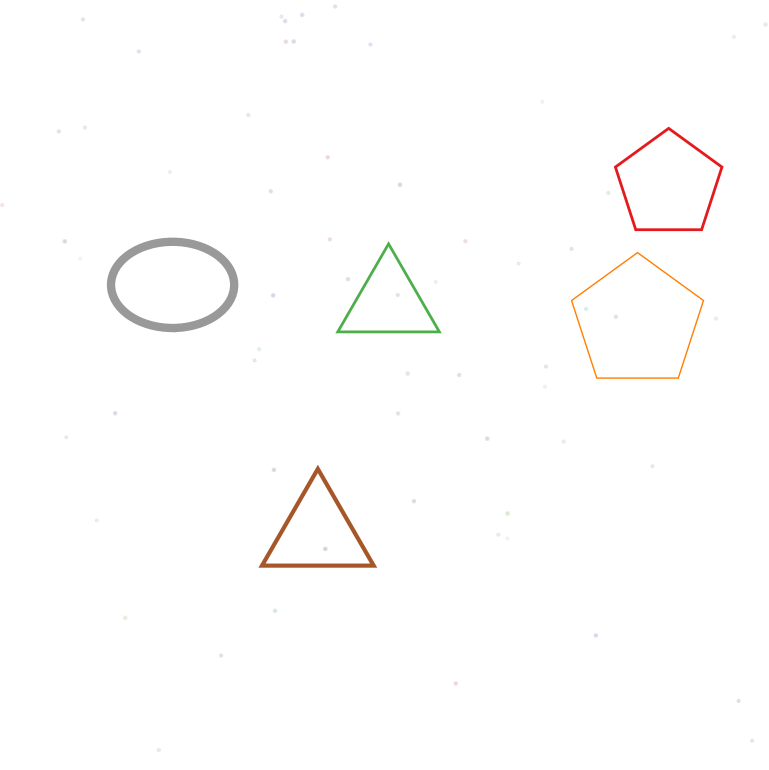[{"shape": "pentagon", "thickness": 1, "radius": 0.36, "center": [0.868, 0.761]}, {"shape": "triangle", "thickness": 1, "radius": 0.38, "center": [0.505, 0.607]}, {"shape": "pentagon", "thickness": 0.5, "radius": 0.45, "center": [0.828, 0.582]}, {"shape": "triangle", "thickness": 1.5, "radius": 0.42, "center": [0.413, 0.307]}, {"shape": "oval", "thickness": 3, "radius": 0.4, "center": [0.224, 0.63]}]